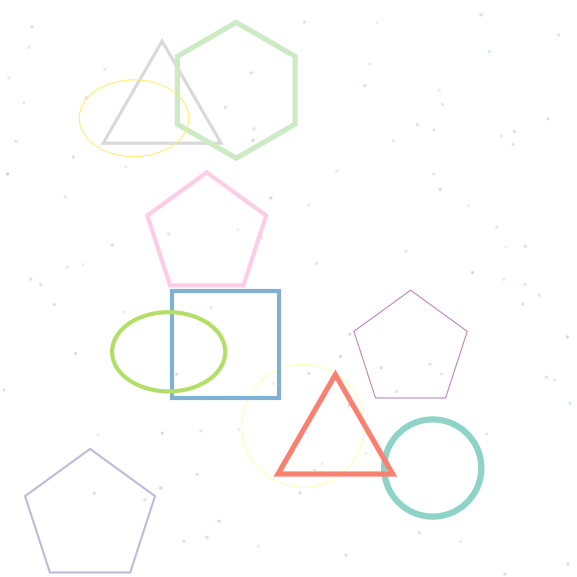[{"shape": "circle", "thickness": 3, "radius": 0.42, "center": [0.749, 0.189]}, {"shape": "circle", "thickness": 0.5, "radius": 0.53, "center": [0.525, 0.262]}, {"shape": "pentagon", "thickness": 1, "radius": 0.59, "center": [0.156, 0.104]}, {"shape": "triangle", "thickness": 2.5, "radius": 0.57, "center": [0.581, 0.236]}, {"shape": "square", "thickness": 2, "radius": 0.46, "center": [0.391, 0.403]}, {"shape": "oval", "thickness": 2, "radius": 0.49, "center": [0.292, 0.39]}, {"shape": "pentagon", "thickness": 2, "radius": 0.54, "center": [0.358, 0.592]}, {"shape": "triangle", "thickness": 1.5, "radius": 0.59, "center": [0.281, 0.81]}, {"shape": "pentagon", "thickness": 0.5, "radius": 0.52, "center": [0.711, 0.393]}, {"shape": "hexagon", "thickness": 2.5, "radius": 0.59, "center": [0.409, 0.843]}, {"shape": "oval", "thickness": 0.5, "radius": 0.47, "center": [0.232, 0.794]}]